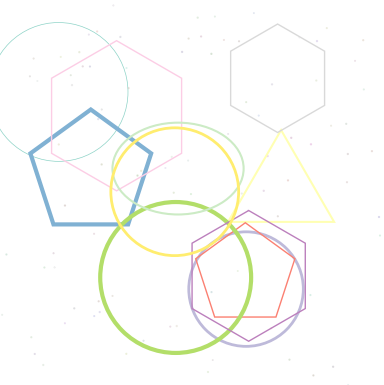[{"shape": "circle", "thickness": 0.5, "radius": 0.9, "center": [0.152, 0.761]}, {"shape": "triangle", "thickness": 1.5, "radius": 0.8, "center": [0.73, 0.503]}, {"shape": "circle", "thickness": 2, "radius": 0.74, "center": [0.639, 0.249]}, {"shape": "pentagon", "thickness": 1, "radius": 0.68, "center": [0.637, 0.286]}, {"shape": "pentagon", "thickness": 3, "radius": 0.82, "center": [0.236, 0.551]}, {"shape": "circle", "thickness": 3, "radius": 0.98, "center": [0.456, 0.279]}, {"shape": "hexagon", "thickness": 1, "radius": 0.97, "center": [0.303, 0.699]}, {"shape": "hexagon", "thickness": 1, "radius": 0.7, "center": [0.721, 0.797]}, {"shape": "hexagon", "thickness": 1, "radius": 0.85, "center": [0.646, 0.283]}, {"shape": "oval", "thickness": 1.5, "radius": 0.85, "center": [0.462, 0.562]}, {"shape": "circle", "thickness": 2, "radius": 0.83, "center": [0.454, 0.502]}]